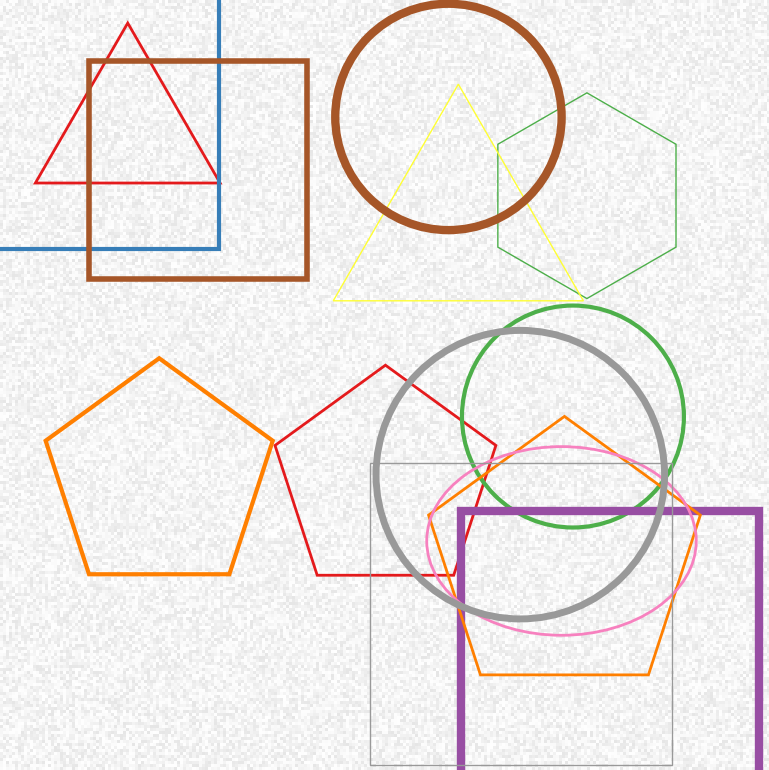[{"shape": "pentagon", "thickness": 1, "radius": 0.75, "center": [0.501, 0.375]}, {"shape": "triangle", "thickness": 1, "radius": 0.69, "center": [0.166, 0.832]}, {"shape": "square", "thickness": 1.5, "radius": 0.89, "center": [0.107, 0.853]}, {"shape": "hexagon", "thickness": 0.5, "radius": 0.67, "center": [0.762, 0.746]}, {"shape": "circle", "thickness": 1.5, "radius": 0.72, "center": [0.744, 0.459]}, {"shape": "square", "thickness": 3, "radius": 0.97, "center": [0.792, 0.143]}, {"shape": "pentagon", "thickness": 1, "radius": 0.93, "center": [0.733, 0.274]}, {"shape": "pentagon", "thickness": 1.5, "radius": 0.78, "center": [0.207, 0.38]}, {"shape": "triangle", "thickness": 0.5, "radius": 0.94, "center": [0.595, 0.703]}, {"shape": "square", "thickness": 2, "radius": 0.71, "center": [0.257, 0.779]}, {"shape": "circle", "thickness": 3, "radius": 0.73, "center": [0.582, 0.848]}, {"shape": "oval", "thickness": 1, "radius": 0.88, "center": [0.729, 0.297]}, {"shape": "circle", "thickness": 2.5, "radius": 0.94, "center": [0.676, 0.384]}, {"shape": "square", "thickness": 0.5, "radius": 0.98, "center": [0.677, 0.203]}]